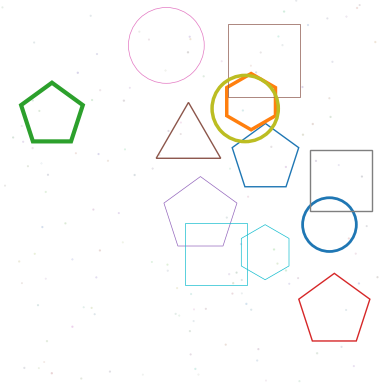[{"shape": "pentagon", "thickness": 1, "radius": 0.45, "center": [0.689, 0.588]}, {"shape": "circle", "thickness": 2, "radius": 0.35, "center": [0.856, 0.417]}, {"shape": "hexagon", "thickness": 2.5, "radius": 0.37, "center": [0.652, 0.736]}, {"shape": "pentagon", "thickness": 3, "radius": 0.42, "center": [0.135, 0.701]}, {"shape": "pentagon", "thickness": 1, "radius": 0.49, "center": [0.868, 0.193]}, {"shape": "pentagon", "thickness": 0.5, "radius": 0.5, "center": [0.521, 0.442]}, {"shape": "square", "thickness": 0.5, "radius": 0.47, "center": [0.686, 0.844]}, {"shape": "triangle", "thickness": 1, "radius": 0.48, "center": [0.49, 0.637]}, {"shape": "circle", "thickness": 0.5, "radius": 0.49, "center": [0.432, 0.882]}, {"shape": "square", "thickness": 1, "radius": 0.4, "center": [0.886, 0.531]}, {"shape": "circle", "thickness": 2.5, "radius": 0.43, "center": [0.637, 0.718]}, {"shape": "hexagon", "thickness": 0.5, "radius": 0.36, "center": [0.689, 0.345]}, {"shape": "square", "thickness": 0.5, "radius": 0.4, "center": [0.56, 0.341]}]